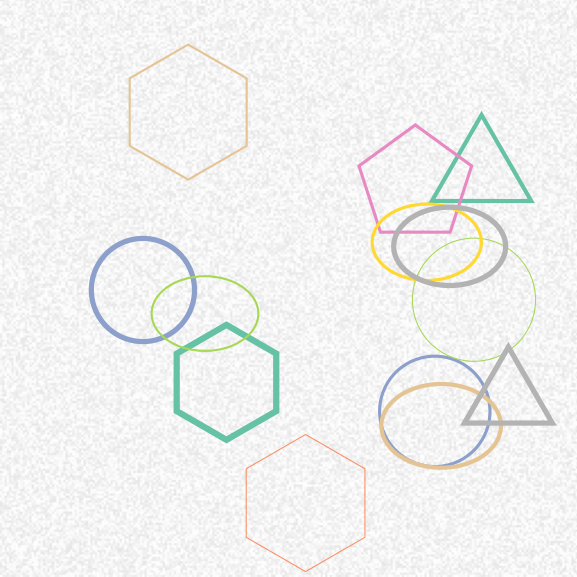[{"shape": "hexagon", "thickness": 3, "radius": 0.5, "center": [0.392, 0.337]}, {"shape": "triangle", "thickness": 2, "radius": 0.5, "center": [0.834, 0.701]}, {"shape": "hexagon", "thickness": 0.5, "radius": 0.59, "center": [0.529, 0.128]}, {"shape": "circle", "thickness": 2.5, "radius": 0.45, "center": [0.248, 0.497]}, {"shape": "circle", "thickness": 1.5, "radius": 0.48, "center": [0.753, 0.287]}, {"shape": "pentagon", "thickness": 1.5, "radius": 0.51, "center": [0.719, 0.68]}, {"shape": "circle", "thickness": 0.5, "radius": 0.53, "center": [0.821, 0.48]}, {"shape": "oval", "thickness": 1, "radius": 0.46, "center": [0.355, 0.456]}, {"shape": "oval", "thickness": 1.5, "radius": 0.47, "center": [0.739, 0.58]}, {"shape": "hexagon", "thickness": 1, "radius": 0.58, "center": [0.326, 0.805]}, {"shape": "oval", "thickness": 2, "radius": 0.52, "center": [0.764, 0.262]}, {"shape": "triangle", "thickness": 2.5, "radius": 0.44, "center": [0.88, 0.31]}, {"shape": "oval", "thickness": 2.5, "radius": 0.48, "center": [0.779, 0.573]}]